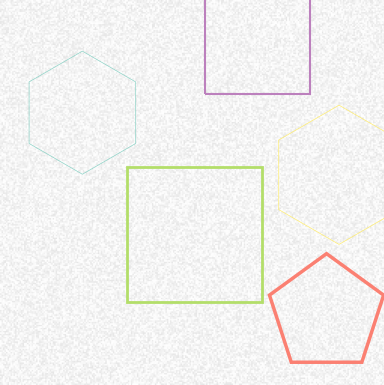[{"shape": "hexagon", "thickness": 0.5, "radius": 0.8, "center": [0.214, 0.707]}, {"shape": "pentagon", "thickness": 2.5, "radius": 0.78, "center": [0.848, 0.185]}, {"shape": "square", "thickness": 2, "radius": 0.88, "center": [0.506, 0.392]}, {"shape": "square", "thickness": 1.5, "radius": 0.69, "center": [0.669, 0.893]}, {"shape": "hexagon", "thickness": 0.5, "radius": 0.9, "center": [0.881, 0.546]}]